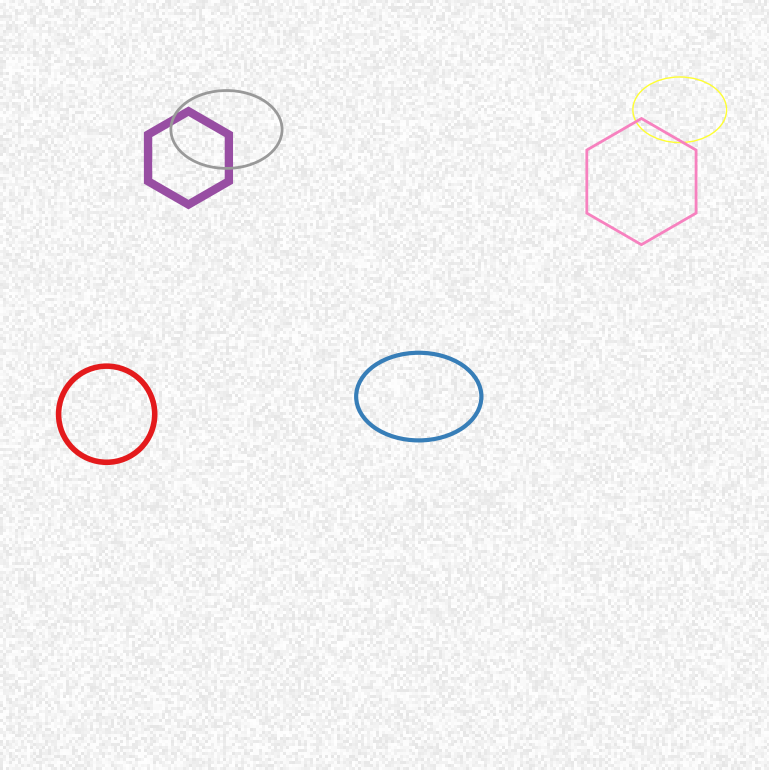[{"shape": "circle", "thickness": 2, "radius": 0.31, "center": [0.139, 0.462]}, {"shape": "oval", "thickness": 1.5, "radius": 0.41, "center": [0.544, 0.485]}, {"shape": "hexagon", "thickness": 3, "radius": 0.3, "center": [0.245, 0.795]}, {"shape": "oval", "thickness": 0.5, "radius": 0.3, "center": [0.883, 0.857]}, {"shape": "hexagon", "thickness": 1, "radius": 0.41, "center": [0.833, 0.764]}, {"shape": "oval", "thickness": 1, "radius": 0.36, "center": [0.294, 0.832]}]